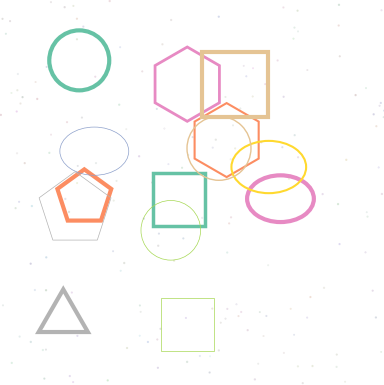[{"shape": "square", "thickness": 2.5, "radius": 0.34, "center": [0.465, 0.482]}, {"shape": "circle", "thickness": 3, "radius": 0.39, "center": [0.206, 0.843]}, {"shape": "pentagon", "thickness": 3, "radius": 0.37, "center": [0.219, 0.487]}, {"shape": "hexagon", "thickness": 1.5, "radius": 0.48, "center": [0.589, 0.636]}, {"shape": "oval", "thickness": 0.5, "radius": 0.45, "center": [0.245, 0.607]}, {"shape": "oval", "thickness": 3, "radius": 0.43, "center": [0.729, 0.484]}, {"shape": "hexagon", "thickness": 2, "radius": 0.48, "center": [0.486, 0.781]}, {"shape": "square", "thickness": 0.5, "radius": 0.34, "center": [0.487, 0.158]}, {"shape": "circle", "thickness": 0.5, "radius": 0.39, "center": [0.444, 0.402]}, {"shape": "oval", "thickness": 1.5, "radius": 0.49, "center": [0.698, 0.566]}, {"shape": "circle", "thickness": 1, "radius": 0.42, "center": [0.569, 0.615]}, {"shape": "square", "thickness": 3, "radius": 0.43, "center": [0.61, 0.78]}, {"shape": "triangle", "thickness": 3, "radius": 0.37, "center": [0.164, 0.175]}, {"shape": "pentagon", "thickness": 0.5, "radius": 0.49, "center": [0.195, 0.456]}]